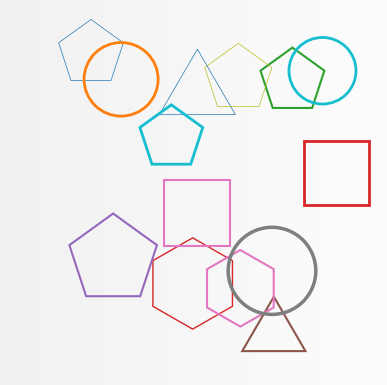[{"shape": "pentagon", "thickness": 0.5, "radius": 0.44, "center": [0.235, 0.862]}, {"shape": "triangle", "thickness": 0.5, "radius": 0.57, "center": [0.509, 0.759]}, {"shape": "circle", "thickness": 2, "radius": 0.48, "center": [0.313, 0.794]}, {"shape": "pentagon", "thickness": 1.5, "radius": 0.43, "center": [0.755, 0.79]}, {"shape": "square", "thickness": 2, "radius": 0.42, "center": [0.869, 0.551]}, {"shape": "hexagon", "thickness": 1, "radius": 0.59, "center": [0.497, 0.264]}, {"shape": "pentagon", "thickness": 1.5, "radius": 0.59, "center": [0.292, 0.327]}, {"shape": "triangle", "thickness": 1.5, "radius": 0.47, "center": [0.707, 0.135]}, {"shape": "square", "thickness": 1.5, "radius": 0.43, "center": [0.508, 0.446]}, {"shape": "hexagon", "thickness": 1.5, "radius": 0.5, "center": [0.62, 0.251]}, {"shape": "circle", "thickness": 2.5, "radius": 0.57, "center": [0.702, 0.296]}, {"shape": "pentagon", "thickness": 0.5, "radius": 0.45, "center": [0.615, 0.797]}, {"shape": "circle", "thickness": 2, "radius": 0.43, "center": [0.832, 0.816]}, {"shape": "pentagon", "thickness": 2, "radius": 0.43, "center": [0.442, 0.643]}]